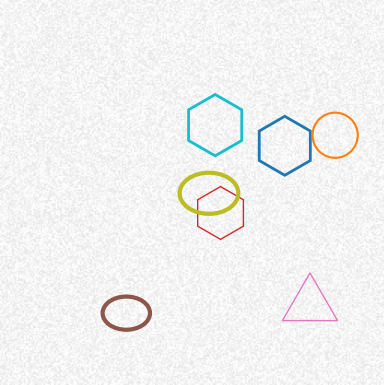[{"shape": "hexagon", "thickness": 2, "radius": 0.38, "center": [0.74, 0.621]}, {"shape": "circle", "thickness": 1.5, "radius": 0.29, "center": [0.87, 0.649]}, {"shape": "hexagon", "thickness": 1, "radius": 0.34, "center": [0.573, 0.447]}, {"shape": "oval", "thickness": 3, "radius": 0.31, "center": [0.328, 0.187]}, {"shape": "triangle", "thickness": 1, "radius": 0.41, "center": [0.805, 0.209]}, {"shape": "oval", "thickness": 3, "radius": 0.38, "center": [0.543, 0.498]}, {"shape": "hexagon", "thickness": 2, "radius": 0.4, "center": [0.559, 0.675]}]